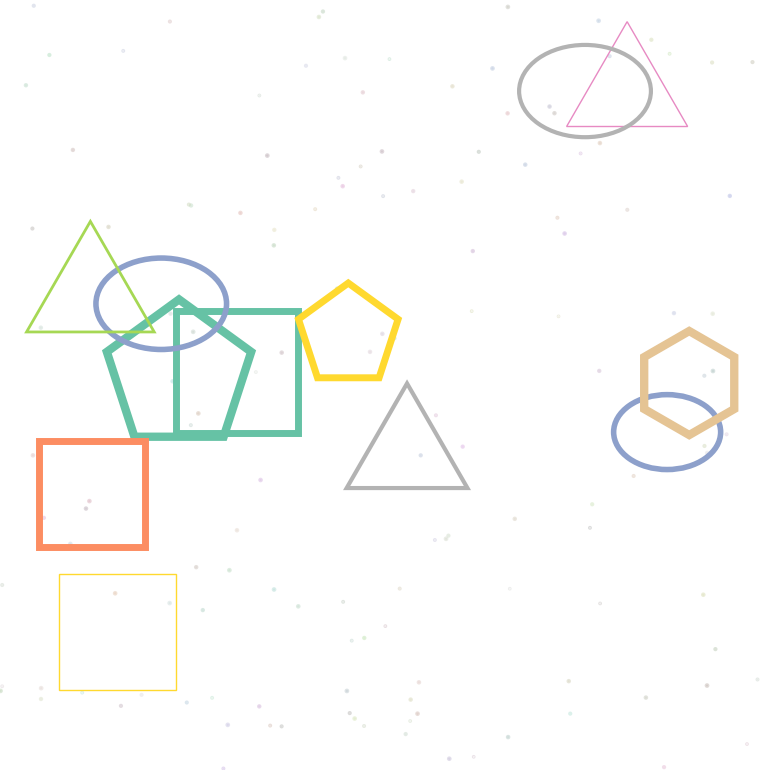[{"shape": "square", "thickness": 2.5, "radius": 0.4, "center": [0.308, 0.517]}, {"shape": "pentagon", "thickness": 3, "radius": 0.49, "center": [0.233, 0.513]}, {"shape": "square", "thickness": 2.5, "radius": 0.34, "center": [0.12, 0.358]}, {"shape": "oval", "thickness": 2, "radius": 0.42, "center": [0.209, 0.605]}, {"shape": "oval", "thickness": 2, "radius": 0.35, "center": [0.866, 0.439]}, {"shape": "triangle", "thickness": 0.5, "radius": 0.45, "center": [0.814, 0.881]}, {"shape": "triangle", "thickness": 1, "radius": 0.48, "center": [0.117, 0.617]}, {"shape": "pentagon", "thickness": 2.5, "radius": 0.34, "center": [0.452, 0.564]}, {"shape": "square", "thickness": 0.5, "radius": 0.38, "center": [0.153, 0.179]}, {"shape": "hexagon", "thickness": 3, "radius": 0.34, "center": [0.895, 0.503]}, {"shape": "triangle", "thickness": 1.5, "radius": 0.45, "center": [0.529, 0.411]}, {"shape": "oval", "thickness": 1.5, "radius": 0.43, "center": [0.76, 0.882]}]